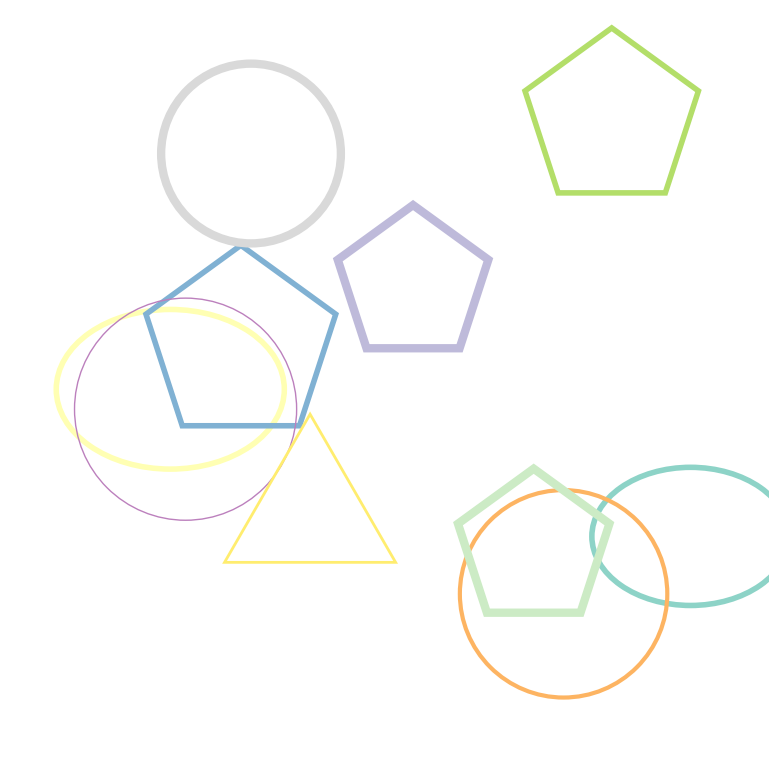[{"shape": "oval", "thickness": 2, "radius": 0.64, "center": [0.897, 0.303]}, {"shape": "oval", "thickness": 2, "radius": 0.74, "center": [0.221, 0.494]}, {"shape": "pentagon", "thickness": 3, "radius": 0.51, "center": [0.536, 0.631]}, {"shape": "pentagon", "thickness": 2, "radius": 0.65, "center": [0.313, 0.552]}, {"shape": "circle", "thickness": 1.5, "radius": 0.67, "center": [0.732, 0.229]}, {"shape": "pentagon", "thickness": 2, "radius": 0.59, "center": [0.794, 0.845]}, {"shape": "circle", "thickness": 3, "radius": 0.58, "center": [0.326, 0.801]}, {"shape": "circle", "thickness": 0.5, "radius": 0.72, "center": [0.241, 0.469]}, {"shape": "pentagon", "thickness": 3, "radius": 0.52, "center": [0.693, 0.288]}, {"shape": "triangle", "thickness": 1, "radius": 0.64, "center": [0.403, 0.334]}]